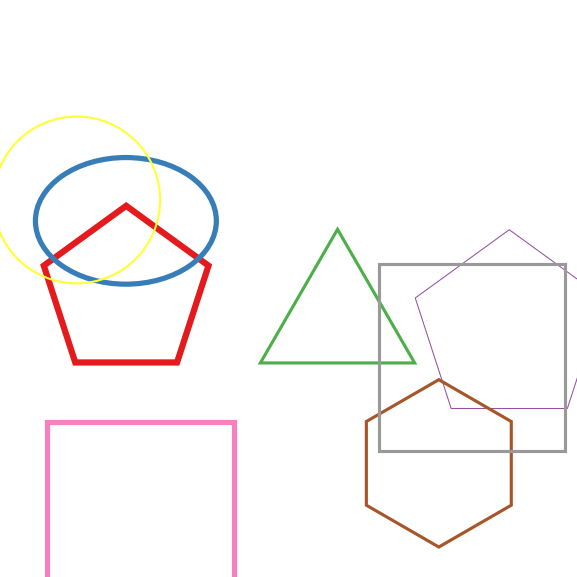[{"shape": "pentagon", "thickness": 3, "radius": 0.75, "center": [0.218, 0.493]}, {"shape": "oval", "thickness": 2.5, "radius": 0.78, "center": [0.218, 0.617]}, {"shape": "triangle", "thickness": 1.5, "radius": 0.77, "center": [0.584, 0.448]}, {"shape": "pentagon", "thickness": 0.5, "radius": 0.86, "center": [0.882, 0.43]}, {"shape": "circle", "thickness": 1, "radius": 0.72, "center": [0.133, 0.653]}, {"shape": "hexagon", "thickness": 1.5, "radius": 0.72, "center": [0.76, 0.197]}, {"shape": "square", "thickness": 2.5, "radius": 0.81, "center": [0.244, 0.107]}, {"shape": "square", "thickness": 1.5, "radius": 0.81, "center": [0.817, 0.38]}]